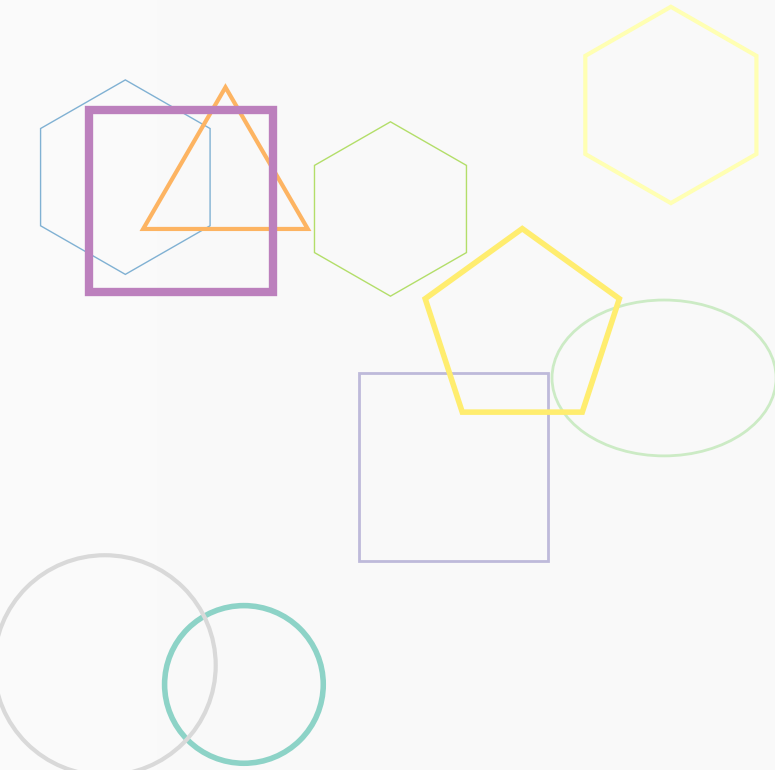[{"shape": "circle", "thickness": 2, "radius": 0.51, "center": [0.315, 0.111]}, {"shape": "hexagon", "thickness": 1.5, "radius": 0.64, "center": [0.866, 0.864]}, {"shape": "square", "thickness": 1, "radius": 0.61, "center": [0.585, 0.393]}, {"shape": "hexagon", "thickness": 0.5, "radius": 0.63, "center": [0.162, 0.77]}, {"shape": "triangle", "thickness": 1.5, "radius": 0.61, "center": [0.291, 0.764]}, {"shape": "hexagon", "thickness": 0.5, "radius": 0.57, "center": [0.504, 0.729]}, {"shape": "circle", "thickness": 1.5, "radius": 0.71, "center": [0.135, 0.136]}, {"shape": "square", "thickness": 3, "radius": 0.59, "center": [0.234, 0.738]}, {"shape": "oval", "thickness": 1, "radius": 0.72, "center": [0.857, 0.509]}, {"shape": "pentagon", "thickness": 2, "radius": 0.66, "center": [0.674, 0.571]}]